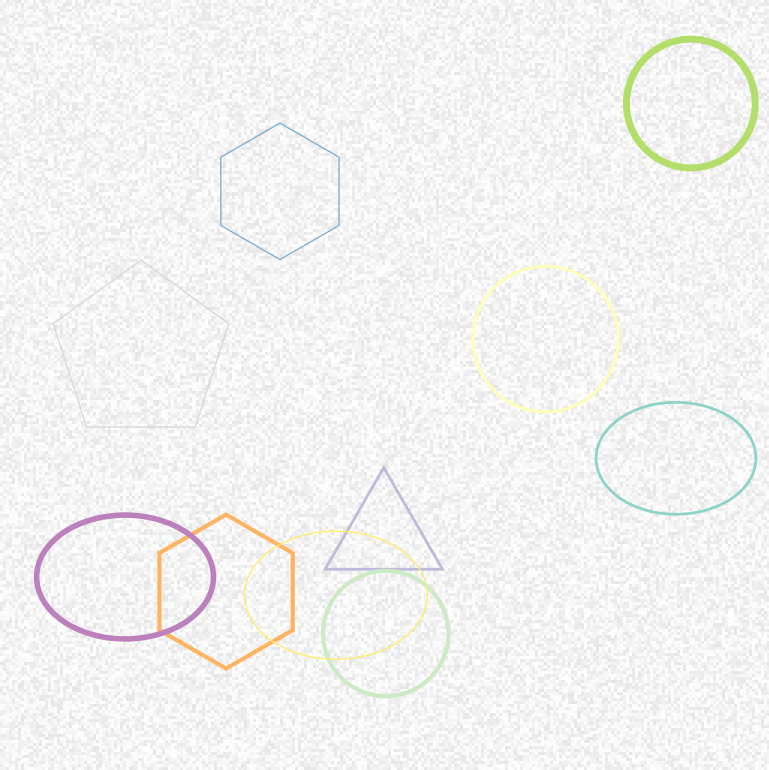[{"shape": "oval", "thickness": 1, "radius": 0.52, "center": [0.878, 0.405]}, {"shape": "circle", "thickness": 1, "radius": 0.47, "center": [0.709, 0.56]}, {"shape": "triangle", "thickness": 1, "radius": 0.44, "center": [0.498, 0.305]}, {"shape": "hexagon", "thickness": 0.5, "radius": 0.44, "center": [0.364, 0.752]}, {"shape": "hexagon", "thickness": 1.5, "radius": 0.5, "center": [0.294, 0.232]}, {"shape": "circle", "thickness": 2.5, "radius": 0.42, "center": [0.897, 0.866]}, {"shape": "pentagon", "thickness": 0.5, "radius": 0.6, "center": [0.183, 0.542]}, {"shape": "oval", "thickness": 2, "radius": 0.57, "center": [0.162, 0.251]}, {"shape": "circle", "thickness": 1.5, "radius": 0.41, "center": [0.501, 0.177]}, {"shape": "oval", "thickness": 0.5, "radius": 0.59, "center": [0.436, 0.227]}]